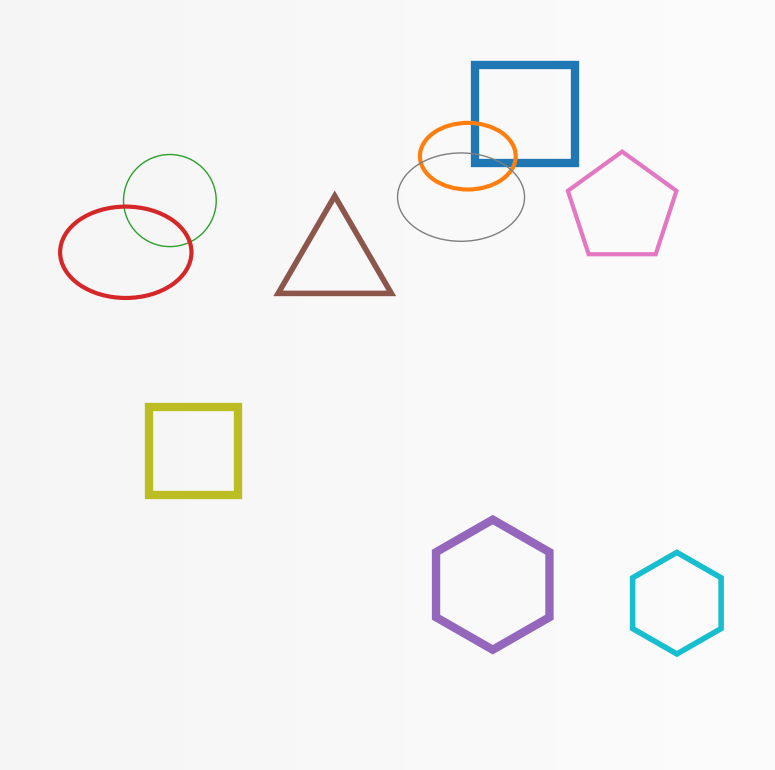[{"shape": "square", "thickness": 3, "radius": 0.32, "center": [0.678, 0.852]}, {"shape": "oval", "thickness": 1.5, "radius": 0.31, "center": [0.604, 0.797]}, {"shape": "circle", "thickness": 0.5, "radius": 0.3, "center": [0.219, 0.74]}, {"shape": "oval", "thickness": 1.5, "radius": 0.42, "center": [0.162, 0.672]}, {"shape": "hexagon", "thickness": 3, "radius": 0.42, "center": [0.636, 0.241]}, {"shape": "triangle", "thickness": 2, "radius": 0.42, "center": [0.432, 0.661]}, {"shape": "pentagon", "thickness": 1.5, "radius": 0.37, "center": [0.803, 0.729]}, {"shape": "oval", "thickness": 0.5, "radius": 0.41, "center": [0.595, 0.744]}, {"shape": "square", "thickness": 3, "radius": 0.29, "center": [0.25, 0.415]}, {"shape": "hexagon", "thickness": 2, "radius": 0.33, "center": [0.873, 0.217]}]